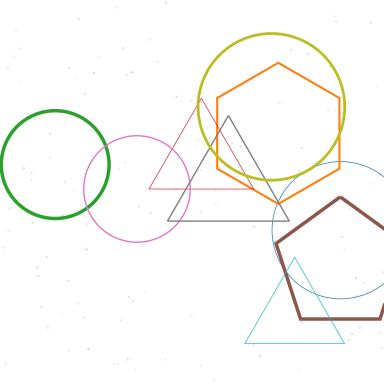[{"shape": "circle", "thickness": 0.5, "radius": 0.89, "center": [0.885, 0.402]}, {"shape": "hexagon", "thickness": 1.5, "radius": 0.92, "center": [0.723, 0.654]}, {"shape": "circle", "thickness": 2.5, "radius": 0.7, "center": [0.143, 0.572]}, {"shape": "triangle", "thickness": 0.5, "radius": 0.79, "center": [0.523, 0.588]}, {"shape": "pentagon", "thickness": 2.5, "radius": 0.88, "center": [0.884, 0.313]}, {"shape": "circle", "thickness": 1, "radius": 0.69, "center": [0.356, 0.509]}, {"shape": "triangle", "thickness": 1, "radius": 0.91, "center": [0.593, 0.517]}, {"shape": "circle", "thickness": 2, "radius": 0.95, "center": [0.705, 0.722]}, {"shape": "triangle", "thickness": 0.5, "radius": 0.75, "center": [0.765, 0.182]}]